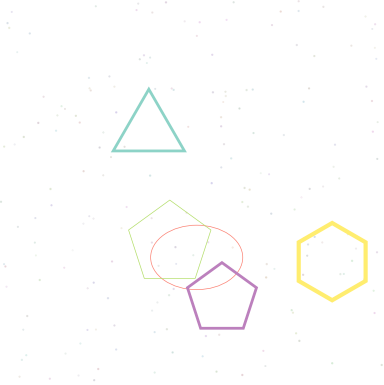[{"shape": "triangle", "thickness": 2, "radius": 0.53, "center": [0.387, 0.661]}, {"shape": "oval", "thickness": 0.5, "radius": 0.6, "center": [0.511, 0.331]}, {"shape": "pentagon", "thickness": 0.5, "radius": 0.56, "center": [0.441, 0.368]}, {"shape": "pentagon", "thickness": 2, "radius": 0.47, "center": [0.577, 0.224]}, {"shape": "hexagon", "thickness": 3, "radius": 0.5, "center": [0.863, 0.32]}]